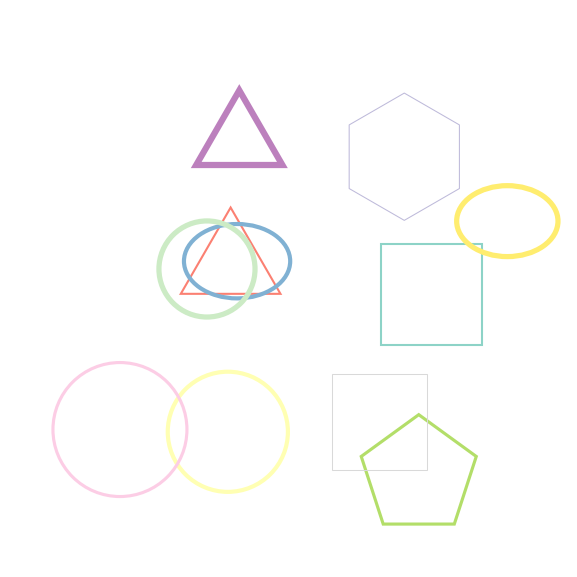[{"shape": "square", "thickness": 1, "radius": 0.44, "center": [0.748, 0.489]}, {"shape": "circle", "thickness": 2, "radius": 0.52, "center": [0.395, 0.251]}, {"shape": "hexagon", "thickness": 0.5, "radius": 0.55, "center": [0.7, 0.728]}, {"shape": "triangle", "thickness": 1, "radius": 0.5, "center": [0.399, 0.54]}, {"shape": "oval", "thickness": 2, "radius": 0.46, "center": [0.411, 0.547]}, {"shape": "pentagon", "thickness": 1.5, "radius": 0.52, "center": [0.725, 0.176]}, {"shape": "circle", "thickness": 1.5, "radius": 0.58, "center": [0.208, 0.255]}, {"shape": "square", "thickness": 0.5, "radius": 0.41, "center": [0.657, 0.268]}, {"shape": "triangle", "thickness": 3, "radius": 0.43, "center": [0.414, 0.756]}, {"shape": "circle", "thickness": 2.5, "radius": 0.42, "center": [0.358, 0.533]}, {"shape": "oval", "thickness": 2.5, "radius": 0.44, "center": [0.878, 0.616]}]